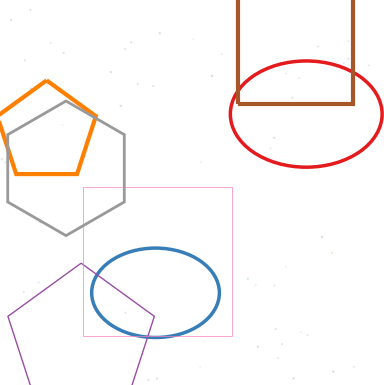[{"shape": "oval", "thickness": 2.5, "radius": 0.99, "center": [0.795, 0.704]}, {"shape": "oval", "thickness": 2.5, "radius": 0.83, "center": [0.404, 0.24]}, {"shape": "pentagon", "thickness": 1, "radius": 1.0, "center": [0.211, 0.116]}, {"shape": "pentagon", "thickness": 3, "radius": 0.67, "center": [0.121, 0.657]}, {"shape": "square", "thickness": 3, "radius": 0.75, "center": [0.768, 0.879]}, {"shape": "square", "thickness": 0.5, "radius": 0.97, "center": [0.409, 0.322]}, {"shape": "hexagon", "thickness": 2, "radius": 0.87, "center": [0.171, 0.563]}]